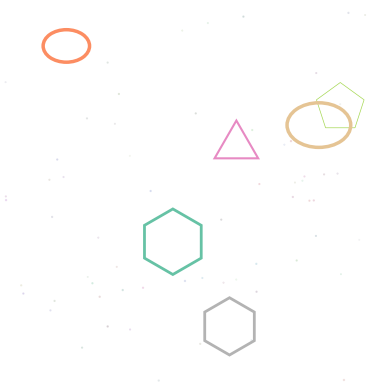[{"shape": "hexagon", "thickness": 2, "radius": 0.43, "center": [0.449, 0.372]}, {"shape": "oval", "thickness": 2.5, "radius": 0.3, "center": [0.172, 0.881]}, {"shape": "triangle", "thickness": 1.5, "radius": 0.33, "center": [0.614, 0.621]}, {"shape": "pentagon", "thickness": 0.5, "radius": 0.32, "center": [0.884, 0.721]}, {"shape": "oval", "thickness": 2.5, "radius": 0.41, "center": [0.828, 0.675]}, {"shape": "hexagon", "thickness": 2, "radius": 0.37, "center": [0.596, 0.152]}]